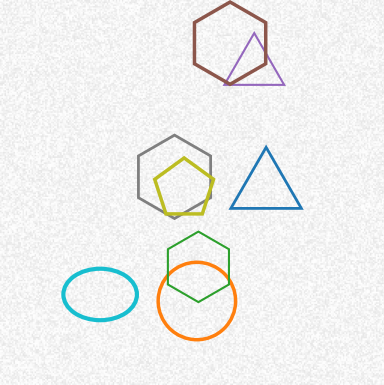[{"shape": "triangle", "thickness": 2, "radius": 0.53, "center": [0.691, 0.512]}, {"shape": "circle", "thickness": 2.5, "radius": 0.5, "center": [0.511, 0.218]}, {"shape": "hexagon", "thickness": 1.5, "radius": 0.46, "center": [0.515, 0.307]}, {"shape": "triangle", "thickness": 1.5, "radius": 0.45, "center": [0.66, 0.824]}, {"shape": "hexagon", "thickness": 2.5, "radius": 0.53, "center": [0.598, 0.888]}, {"shape": "hexagon", "thickness": 2, "radius": 0.54, "center": [0.453, 0.541]}, {"shape": "pentagon", "thickness": 2.5, "radius": 0.4, "center": [0.478, 0.509]}, {"shape": "oval", "thickness": 3, "radius": 0.48, "center": [0.26, 0.235]}]